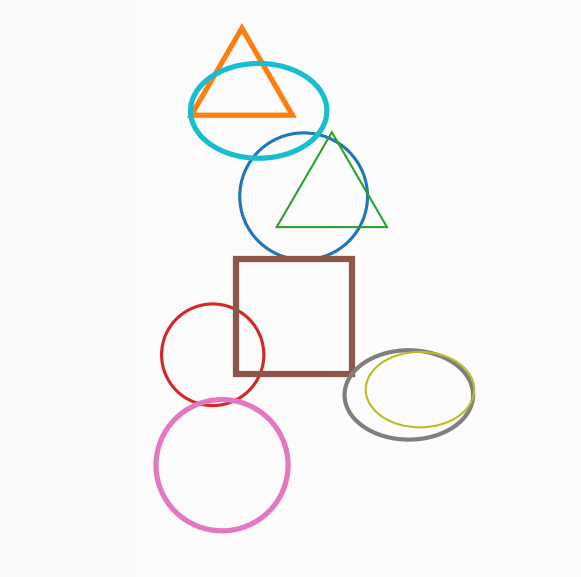[{"shape": "circle", "thickness": 1.5, "radius": 0.55, "center": [0.522, 0.659]}, {"shape": "triangle", "thickness": 2.5, "radius": 0.5, "center": [0.416, 0.85]}, {"shape": "triangle", "thickness": 1, "radius": 0.55, "center": [0.571, 0.661]}, {"shape": "circle", "thickness": 1.5, "radius": 0.44, "center": [0.366, 0.385]}, {"shape": "square", "thickness": 3, "radius": 0.5, "center": [0.506, 0.451]}, {"shape": "circle", "thickness": 2.5, "radius": 0.57, "center": [0.382, 0.194]}, {"shape": "oval", "thickness": 2, "radius": 0.55, "center": [0.703, 0.315]}, {"shape": "oval", "thickness": 1, "radius": 0.47, "center": [0.723, 0.324]}, {"shape": "oval", "thickness": 2.5, "radius": 0.59, "center": [0.445, 0.807]}]